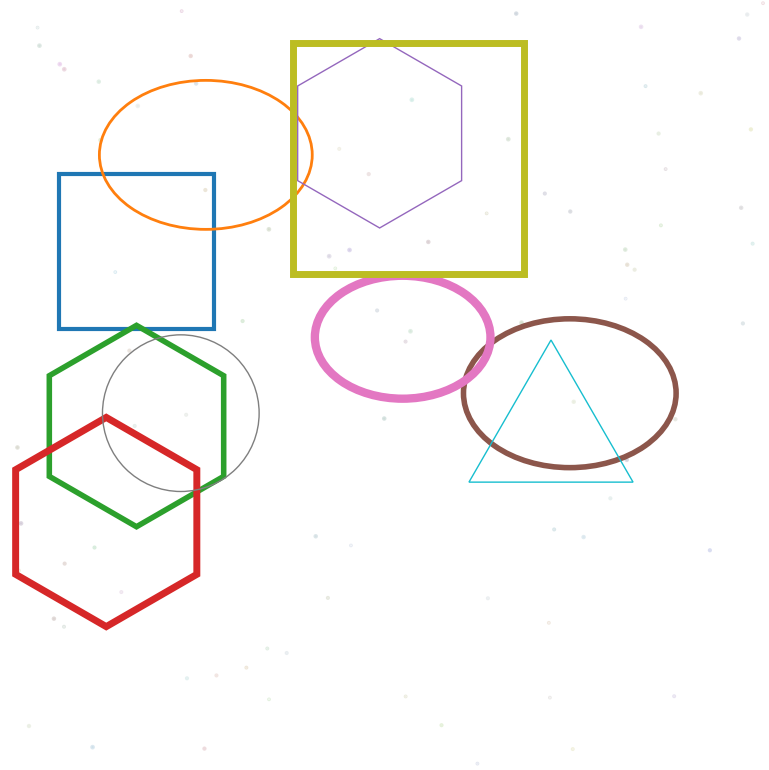[{"shape": "square", "thickness": 1.5, "radius": 0.5, "center": [0.177, 0.673]}, {"shape": "oval", "thickness": 1, "radius": 0.69, "center": [0.267, 0.799]}, {"shape": "hexagon", "thickness": 2, "radius": 0.65, "center": [0.177, 0.447]}, {"shape": "hexagon", "thickness": 2.5, "radius": 0.68, "center": [0.138, 0.322]}, {"shape": "hexagon", "thickness": 0.5, "radius": 0.61, "center": [0.493, 0.827]}, {"shape": "oval", "thickness": 2, "radius": 0.69, "center": [0.74, 0.489]}, {"shape": "oval", "thickness": 3, "radius": 0.57, "center": [0.523, 0.562]}, {"shape": "circle", "thickness": 0.5, "radius": 0.51, "center": [0.235, 0.463]}, {"shape": "square", "thickness": 2.5, "radius": 0.75, "center": [0.53, 0.794]}, {"shape": "triangle", "thickness": 0.5, "radius": 0.62, "center": [0.716, 0.435]}]